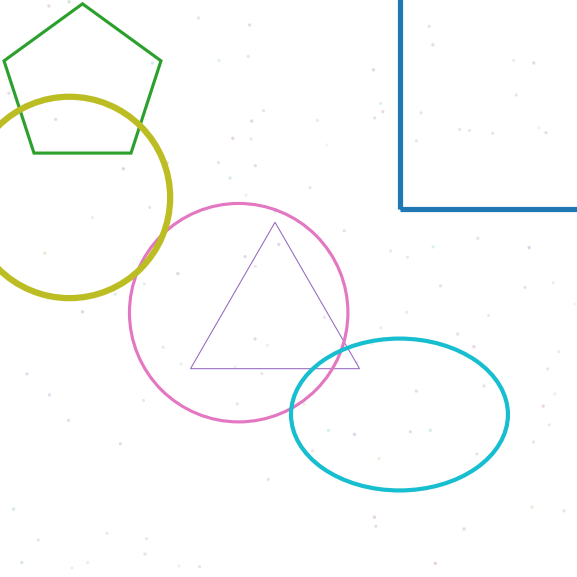[{"shape": "square", "thickness": 2.5, "radius": 0.98, "center": [0.889, 0.834]}, {"shape": "pentagon", "thickness": 1.5, "radius": 0.71, "center": [0.143, 0.85]}, {"shape": "triangle", "thickness": 0.5, "radius": 0.85, "center": [0.476, 0.445]}, {"shape": "circle", "thickness": 1.5, "radius": 0.95, "center": [0.413, 0.458]}, {"shape": "circle", "thickness": 3, "radius": 0.87, "center": [0.12, 0.657]}, {"shape": "oval", "thickness": 2, "radius": 0.94, "center": [0.692, 0.281]}]